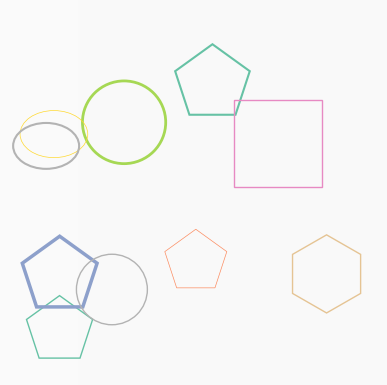[{"shape": "pentagon", "thickness": 1, "radius": 0.45, "center": [0.154, 0.142]}, {"shape": "pentagon", "thickness": 1.5, "radius": 0.51, "center": [0.548, 0.784]}, {"shape": "pentagon", "thickness": 0.5, "radius": 0.42, "center": [0.505, 0.32]}, {"shape": "pentagon", "thickness": 2.5, "radius": 0.51, "center": [0.154, 0.285]}, {"shape": "square", "thickness": 1, "radius": 0.57, "center": [0.717, 0.628]}, {"shape": "circle", "thickness": 2, "radius": 0.54, "center": [0.32, 0.682]}, {"shape": "oval", "thickness": 0.5, "radius": 0.44, "center": [0.139, 0.652]}, {"shape": "hexagon", "thickness": 1, "radius": 0.51, "center": [0.843, 0.289]}, {"shape": "oval", "thickness": 1.5, "radius": 0.43, "center": [0.119, 0.621]}, {"shape": "circle", "thickness": 1, "radius": 0.46, "center": [0.289, 0.248]}]